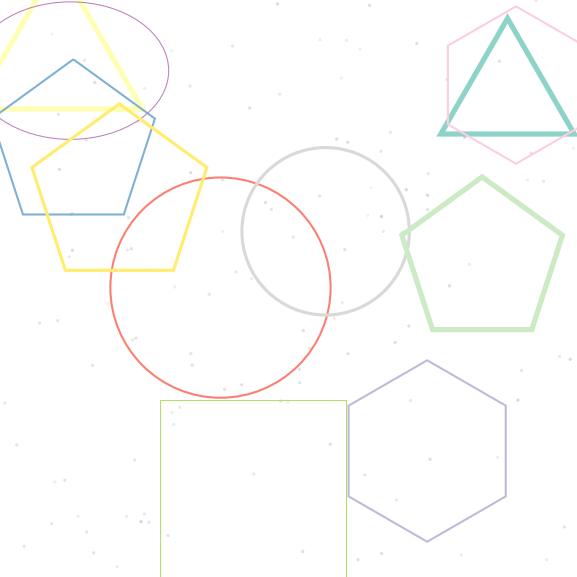[{"shape": "triangle", "thickness": 2.5, "radius": 0.67, "center": [0.879, 0.834]}, {"shape": "triangle", "thickness": 2.5, "radius": 0.85, "center": [0.1, 0.895]}, {"shape": "hexagon", "thickness": 1, "radius": 0.79, "center": [0.74, 0.218]}, {"shape": "circle", "thickness": 1, "radius": 0.95, "center": [0.382, 0.501]}, {"shape": "pentagon", "thickness": 1, "radius": 0.74, "center": [0.127, 0.748]}, {"shape": "square", "thickness": 0.5, "radius": 0.81, "center": [0.438, 0.144]}, {"shape": "hexagon", "thickness": 1, "radius": 0.68, "center": [0.894, 0.852]}, {"shape": "circle", "thickness": 1.5, "radius": 0.72, "center": [0.564, 0.599]}, {"shape": "oval", "thickness": 0.5, "radius": 0.85, "center": [0.122, 0.877]}, {"shape": "pentagon", "thickness": 2.5, "radius": 0.73, "center": [0.835, 0.547]}, {"shape": "pentagon", "thickness": 1.5, "radius": 0.8, "center": [0.207, 0.66]}]